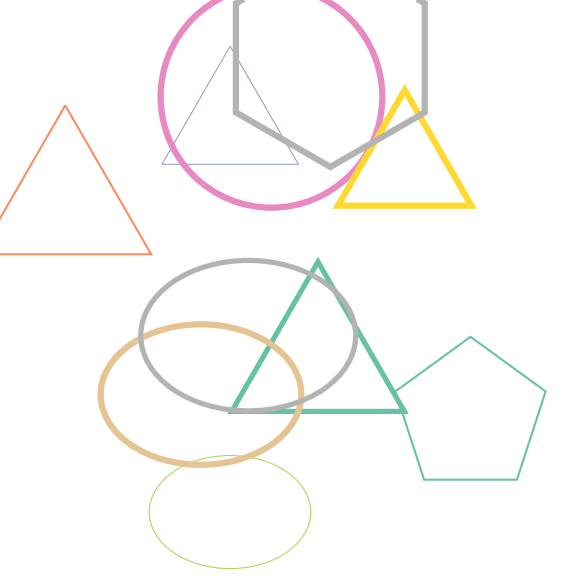[{"shape": "pentagon", "thickness": 1, "radius": 0.68, "center": [0.815, 0.279]}, {"shape": "triangle", "thickness": 2.5, "radius": 0.86, "center": [0.551, 0.373]}, {"shape": "triangle", "thickness": 1, "radius": 0.86, "center": [0.113, 0.645]}, {"shape": "triangle", "thickness": 0.5, "radius": 0.68, "center": [0.399, 0.783]}, {"shape": "circle", "thickness": 3, "radius": 0.96, "center": [0.47, 0.832]}, {"shape": "oval", "thickness": 0.5, "radius": 0.7, "center": [0.398, 0.112]}, {"shape": "triangle", "thickness": 3, "radius": 0.67, "center": [0.701, 0.71]}, {"shape": "oval", "thickness": 3, "radius": 0.87, "center": [0.348, 0.316]}, {"shape": "oval", "thickness": 2.5, "radius": 0.93, "center": [0.43, 0.418]}, {"shape": "hexagon", "thickness": 3, "radius": 0.94, "center": [0.572, 0.899]}]